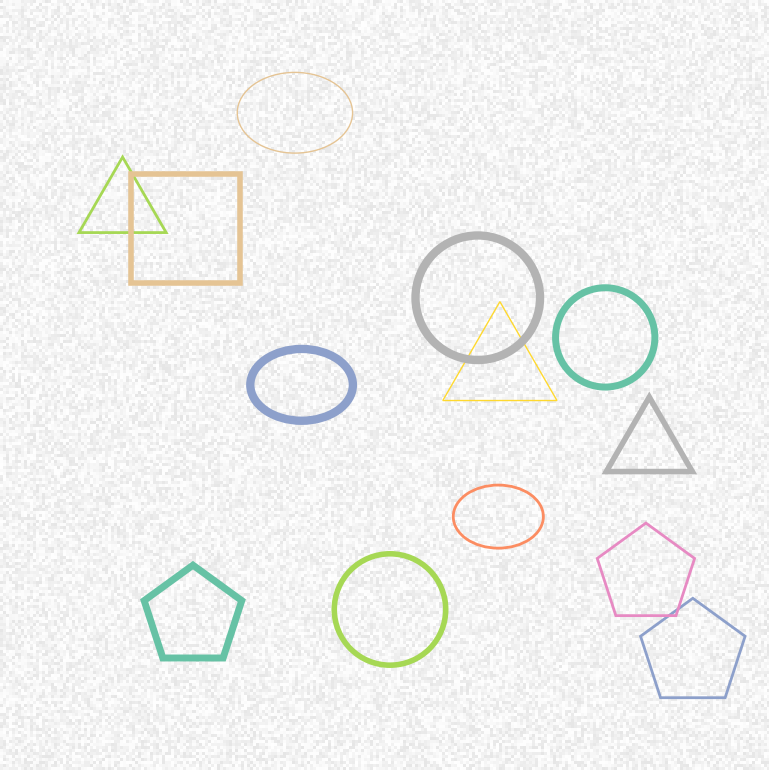[{"shape": "pentagon", "thickness": 2.5, "radius": 0.33, "center": [0.251, 0.199]}, {"shape": "circle", "thickness": 2.5, "radius": 0.32, "center": [0.786, 0.562]}, {"shape": "oval", "thickness": 1, "radius": 0.29, "center": [0.647, 0.329]}, {"shape": "oval", "thickness": 3, "radius": 0.33, "center": [0.392, 0.5]}, {"shape": "pentagon", "thickness": 1, "radius": 0.36, "center": [0.9, 0.152]}, {"shape": "pentagon", "thickness": 1, "radius": 0.33, "center": [0.839, 0.254]}, {"shape": "triangle", "thickness": 1, "radius": 0.33, "center": [0.159, 0.731]}, {"shape": "circle", "thickness": 2, "radius": 0.36, "center": [0.506, 0.208]}, {"shape": "triangle", "thickness": 0.5, "radius": 0.43, "center": [0.649, 0.523]}, {"shape": "square", "thickness": 2, "radius": 0.35, "center": [0.241, 0.704]}, {"shape": "oval", "thickness": 0.5, "radius": 0.37, "center": [0.383, 0.854]}, {"shape": "circle", "thickness": 3, "radius": 0.4, "center": [0.62, 0.613]}, {"shape": "triangle", "thickness": 2, "radius": 0.32, "center": [0.843, 0.42]}]